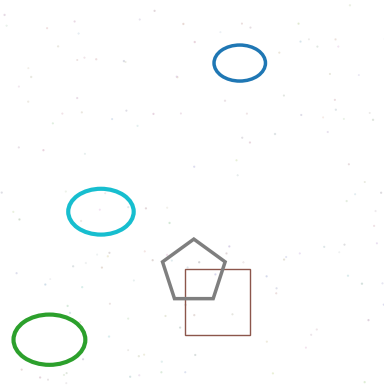[{"shape": "oval", "thickness": 2.5, "radius": 0.33, "center": [0.623, 0.836]}, {"shape": "oval", "thickness": 3, "radius": 0.47, "center": [0.128, 0.118]}, {"shape": "square", "thickness": 1, "radius": 0.43, "center": [0.565, 0.216]}, {"shape": "pentagon", "thickness": 2.5, "radius": 0.43, "center": [0.503, 0.293]}, {"shape": "oval", "thickness": 3, "radius": 0.43, "center": [0.262, 0.45]}]